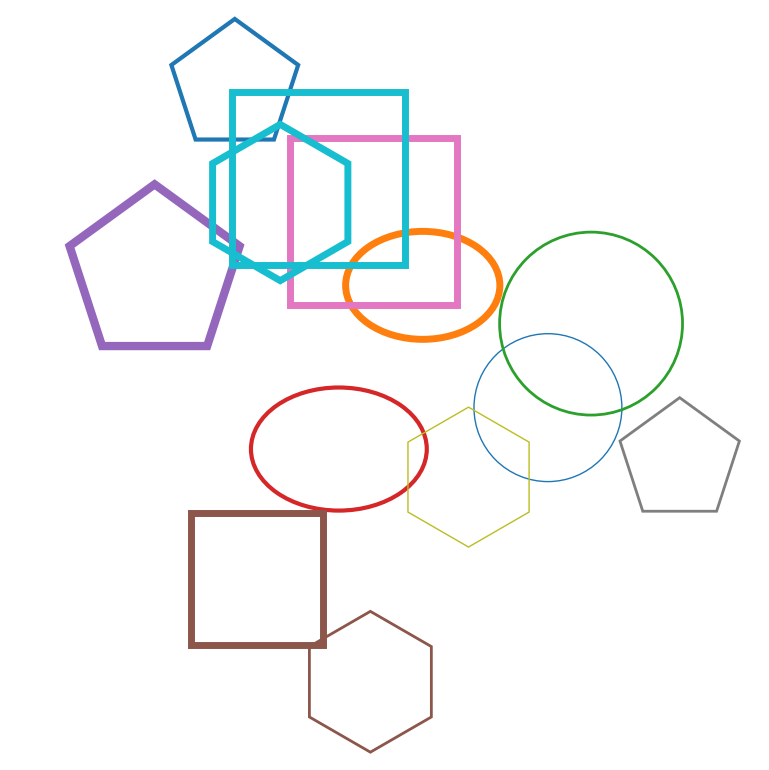[{"shape": "pentagon", "thickness": 1.5, "radius": 0.43, "center": [0.305, 0.889]}, {"shape": "circle", "thickness": 0.5, "radius": 0.48, "center": [0.712, 0.471]}, {"shape": "oval", "thickness": 2.5, "radius": 0.5, "center": [0.549, 0.629]}, {"shape": "circle", "thickness": 1, "radius": 0.59, "center": [0.768, 0.58]}, {"shape": "oval", "thickness": 1.5, "radius": 0.57, "center": [0.44, 0.417]}, {"shape": "pentagon", "thickness": 3, "radius": 0.58, "center": [0.201, 0.645]}, {"shape": "hexagon", "thickness": 1, "radius": 0.46, "center": [0.481, 0.115]}, {"shape": "square", "thickness": 2.5, "radius": 0.43, "center": [0.334, 0.248]}, {"shape": "square", "thickness": 2.5, "radius": 0.54, "center": [0.485, 0.713]}, {"shape": "pentagon", "thickness": 1, "radius": 0.41, "center": [0.883, 0.402]}, {"shape": "hexagon", "thickness": 0.5, "radius": 0.45, "center": [0.608, 0.38]}, {"shape": "hexagon", "thickness": 2.5, "radius": 0.51, "center": [0.364, 0.737]}, {"shape": "square", "thickness": 2.5, "radius": 0.56, "center": [0.414, 0.768]}]